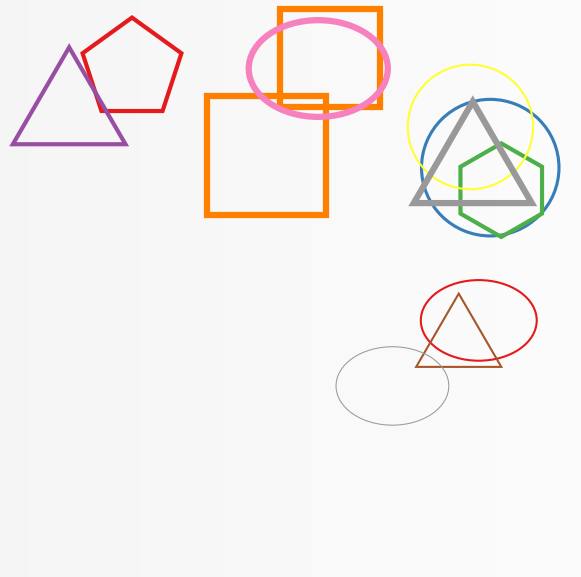[{"shape": "oval", "thickness": 1, "radius": 0.5, "center": [0.824, 0.444]}, {"shape": "pentagon", "thickness": 2, "radius": 0.45, "center": [0.227, 0.879]}, {"shape": "circle", "thickness": 1.5, "radius": 0.59, "center": [0.843, 0.709]}, {"shape": "hexagon", "thickness": 2, "radius": 0.41, "center": [0.862, 0.67]}, {"shape": "triangle", "thickness": 2, "radius": 0.56, "center": [0.119, 0.805]}, {"shape": "square", "thickness": 3, "radius": 0.43, "center": [0.568, 0.899]}, {"shape": "square", "thickness": 3, "radius": 0.51, "center": [0.458, 0.73]}, {"shape": "circle", "thickness": 1, "radius": 0.54, "center": [0.809, 0.779]}, {"shape": "triangle", "thickness": 1, "radius": 0.42, "center": [0.789, 0.406]}, {"shape": "oval", "thickness": 3, "radius": 0.6, "center": [0.548, 0.88]}, {"shape": "triangle", "thickness": 3, "radius": 0.59, "center": [0.813, 0.706]}, {"shape": "oval", "thickness": 0.5, "radius": 0.48, "center": [0.675, 0.331]}]